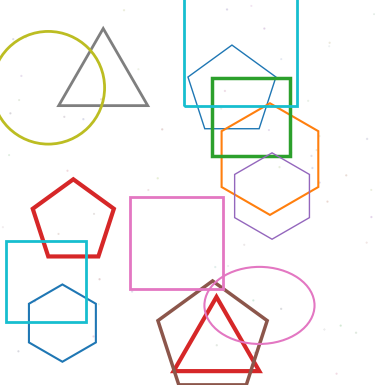[{"shape": "hexagon", "thickness": 1.5, "radius": 0.5, "center": [0.162, 0.161]}, {"shape": "pentagon", "thickness": 1, "radius": 0.6, "center": [0.602, 0.763]}, {"shape": "hexagon", "thickness": 1.5, "radius": 0.73, "center": [0.701, 0.587]}, {"shape": "square", "thickness": 2.5, "radius": 0.51, "center": [0.652, 0.696]}, {"shape": "triangle", "thickness": 3, "radius": 0.64, "center": [0.562, 0.1]}, {"shape": "pentagon", "thickness": 3, "radius": 0.55, "center": [0.19, 0.424]}, {"shape": "hexagon", "thickness": 1, "radius": 0.56, "center": [0.707, 0.491]}, {"shape": "pentagon", "thickness": 2.5, "radius": 0.75, "center": [0.552, 0.121]}, {"shape": "square", "thickness": 2, "radius": 0.6, "center": [0.459, 0.368]}, {"shape": "oval", "thickness": 1.5, "radius": 0.72, "center": [0.674, 0.207]}, {"shape": "triangle", "thickness": 2, "radius": 0.67, "center": [0.268, 0.792]}, {"shape": "circle", "thickness": 2, "radius": 0.73, "center": [0.125, 0.772]}, {"shape": "square", "thickness": 2, "radius": 0.73, "center": [0.624, 0.871]}, {"shape": "square", "thickness": 2, "radius": 0.52, "center": [0.119, 0.269]}]